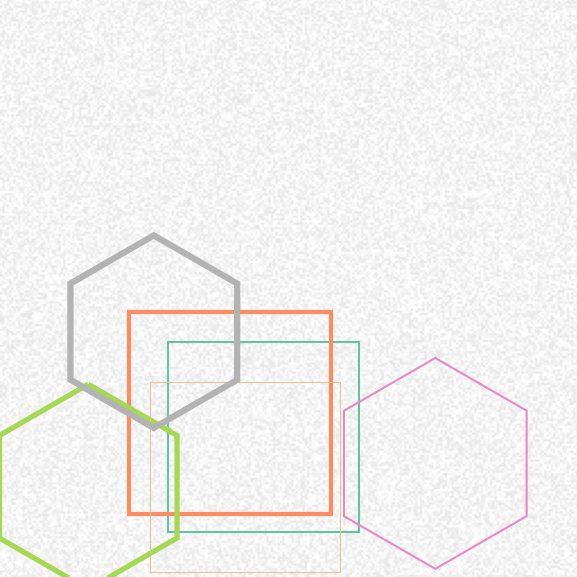[{"shape": "square", "thickness": 1, "radius": 0.83, "center": [0.457, 0.243]}, {"shape": "square", "thickness": 2, "radius": 0.87, "center": [0.398, 0.284]}, {"shape": "hexagon", "thickness": 1, "radius": 0.91, "center": [0.754, 0.197]}, {"shape": "hexagon", "thickness": 2.5, "radius": 0.89, "center": [0.153, 0.156]}, {"shape": "square", "thickness": 0.5, "radius": 0.82, "center": [0.424, 0.173]}, {"shape": "hexagon", "thickness": 3, "radius": 0.83, "center": [0.266, 0.425]}]